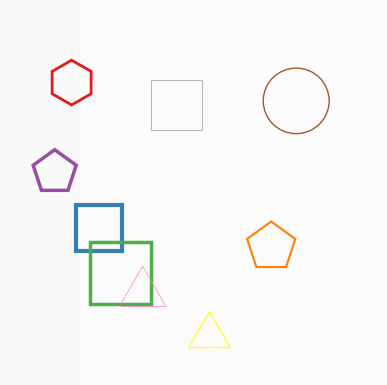[{"shape": "hexagon", "thickness": 2, "radius": 0.29, "center": [0.185, 0.785]}, {"shape": "square", "thickness": 3, "radius": 0.3, "center": [0.256, 0.408]}, {"shape": "square", "thickness": 2.5, "radius": 0.4, "center": [0.311, 0.291]}, {"shape": "pentagon", "thickness": 2.5, "radius": 0.29, "center": [0.141, 0.553]}, {"shape": "pentagon", "thickness": 1.5, "radius": 0.33, "center": [0.7, 0.359]}, {"shape": "triangle", "thickness": 1, "radius": 0.31, "center": [0.541, 0.128]}, {"shape": "circle", "thickness": 1, "radius": 0.43, "center": [0.764, 0.738]}, {"shape": "triangle", "thickness": 0.5, "radius": 0.35, "center": [0.368, 0.239]}, {"shape": "square", "thickness": 0.5, "radius": 0.33, "center": [0.455, 0.727]}]